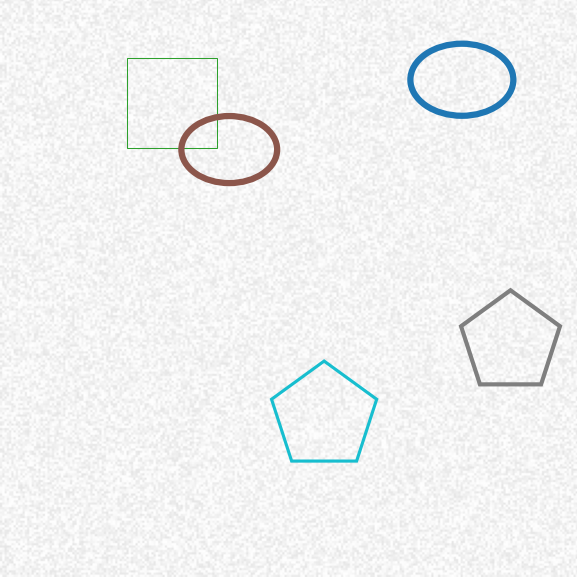[{"shape": "oval", "thickness": 3, "radius": 0.45, "center": [0.8, 0.861]}, {"shape": "square", "thickness": 0.5, "radius": 0.39, "center": [0.297, 0.821]}, {"shape": "oval", "thickness": 3, "radius": 0.41, "center": [0.397, 0.74]}, {"shape": "pentagon", "thickness": 2, "radius": 0.45, "center": [0.884, 0.406]}, {"shape": "pentagon", "thickness": 1.5, "radius": 0.48, "center": [0.561, 0.278]}]